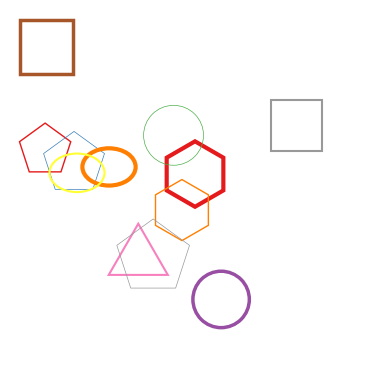[{"shape": "pentagon", "thickness": 1, "radius": 0.35, "center": [0.117, 0.61]}, {"shape": "hexagon", "thickness": 3, "radius": 0.42, "center": [0.507, 0.548]}, {"shape": "pentagon", "thickness": 0.5, "radius": 0.42, "center": [0.192, 0.575]}, {"shape": "circle", "thickness": 0.5, "radius": 0.39, "center": [0.451, 0.649]}, {"shape": "circle", "thickness": 2.5, "radius": 0.37, "center": [0.574, 0.222]}, {"shape": "hexagon", "thickness": 1, "radius": 0.4, "center": [0.473, 0.454]}, {"shape": "oval", "thickness": 3, "radius": 0.35, "center": [0.283, 0.566]}, {"shape": "oval", "thickness": 1.5, "radius": 0.36, "center": [0.2, 0.551]}, {"shape": "square", "thickness": 2.5, "radius": 0.35, "center": [0.12, 0.878]}, {"shape": "triangle", "thickness": 1.5, "radius": 0.44, "center": [0.359, 0.33]}, {"shape": "pentagon", "thickness": 0.5, "radius": 0.5, "center": [0.398, 0.332]}, {"shape": "square", "thickness": 1.5, "radius": 0.33, "center": [0.77, 0.674]}]